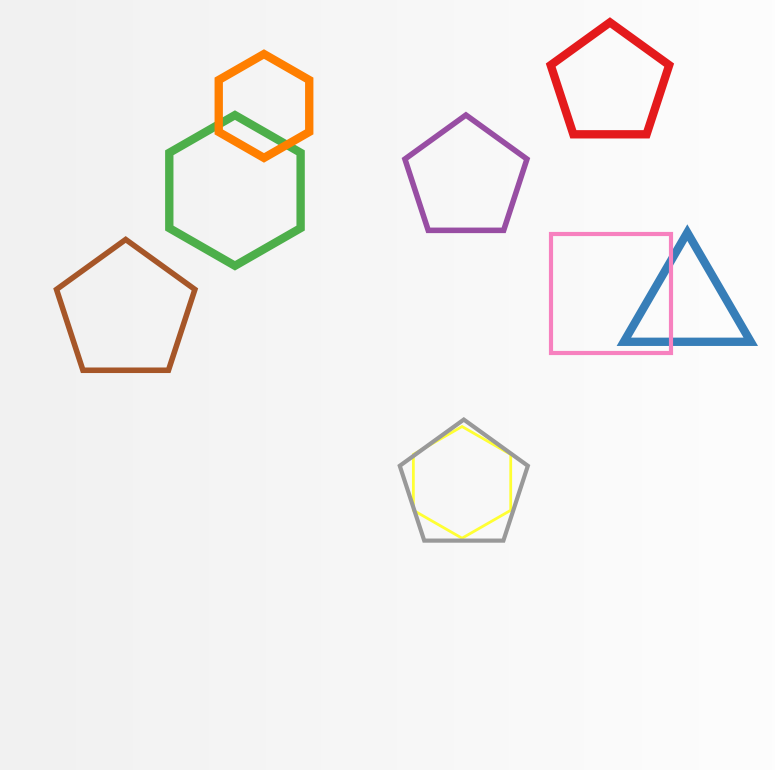[{"shape": "pentagon", "thickness": 3, "radius": 0.4, "center": [0.787, 0.891]}, {"shape": "triangle", "thickness": 3, "radius": 0.47, "center": [0.887, 0.603]}, {"shape": "hexagon", "thickness": 3, "radius": 0.49, "center": [0.303, 0.753]}, {"shape": "pentagon", "thickness": 2, "radius": 0.41, "center": [0.601, 0.768]}, {"shape": "hexagon", "thickness": 3, "radius": 0.34, "center": [0.341, 0.862]}, {"shape": "hexagon", "thickness": 1, "radius": 0.36, "center": [0.596, 0.374]}, {"shape": "pentagon", "thickness": 2, "radius": 0.47, "center": [0.162, 0.595]}, {"shape": "square", "thickness": 1.5, "radius": 0.39, "center": [0.789, 0.619]}, {"shape": "pentagon", "thickness": 1.5, "radius": 0.43, "center": [0.598, 0.368]}]